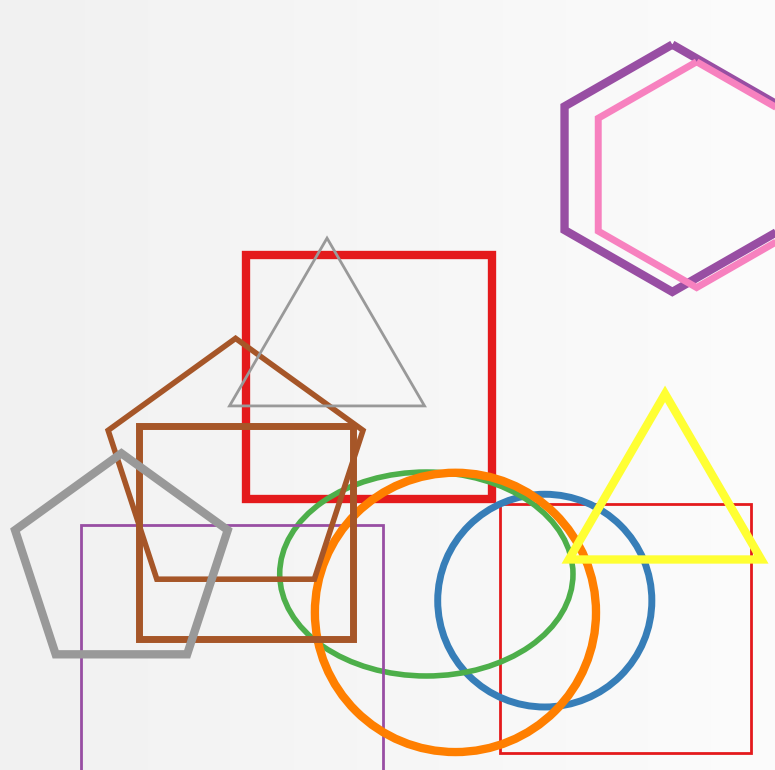[{"shape": "square", "thickness": 1, "radius": 0.81, "center": [0.807, 0.184]}, {"shape": "square", "thickness": 3, "radius": 0.79, "center": [0.476, 0.51]}, {"shape": "circle", "thickness": 2.5, "radius": 0.69, "center": [0.703, 0.22]}, {"shape": "oval", "thickness": 2, "radius": 0.95, "center": [0.55, 0.255]}, {"shape": "square", "thickness": 1, "radius": 0.97, "center": [0.299, 0.123]}, {"shape": "hexagon", "thickness": 3, "radius": 0.8, "center": [0.868, 0.782]}, {"shape": "circle", "thickness": 3, "radius": 0.91, "center": [0.588, 0.205]}, {"shape": "triangle", "thickness": 3, "radius": 0.72, "center": [0.858, 0.345]}, {"shape": "pentagon", "thickness": 2, "radius": 0.86, "center": [0.304, 0.388]}, {"shape": "square", "thickness": 2.5, "radius": 0.69, "center": [0.318, 0.308]}, {"shape": "hexagon", "thickness": 2.5, "radius": 0.73, "center": [0.899, 0.773]}, {"shape": "pentagon", "thickness": 3, "radius": 0.72, "center": [0.157, 0.267]}, {"shape": "triangle", "thickness": 1, "radius": 0.73, "center": [0.422, 0.545]}]